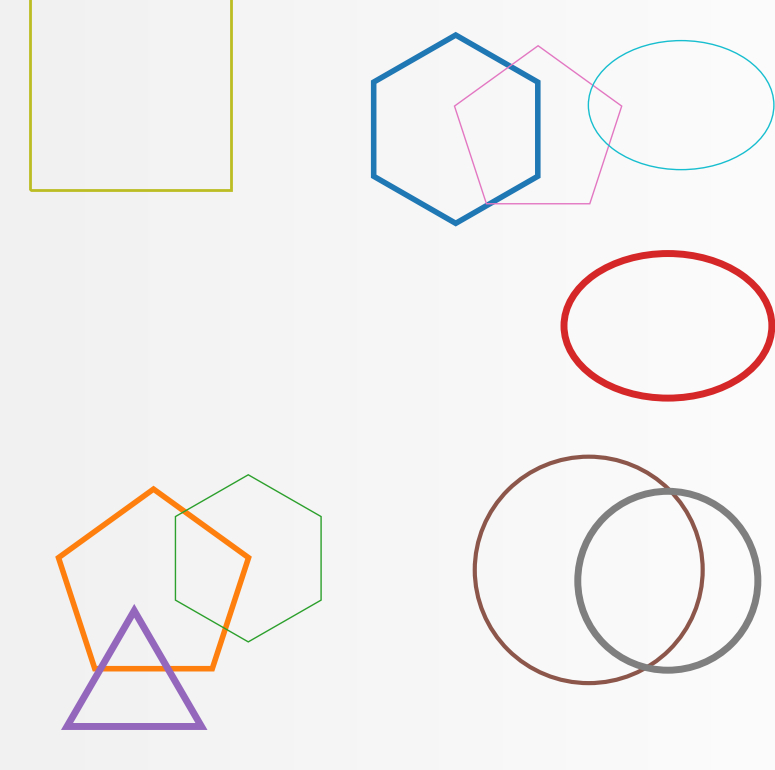[{"shape": "hexagon", "thickness": 2, "radius": 0.61, "center": [0.588, 0.832]}, {"shape": "pentagon", "thickness": 2, "radius": 0.64, "center": [0.198, 0.236]}, {"shape": "hexagon", "thickness": 0.5, "radius": 0.54, "center": [0.32, 0.275]}, {"shape": "oval", "thickness": 2.5, "radius": 0.67, "center": [0.862, 0.577]}, {"shape": "triangle", "thickness": 2.5, "radius": 0.5, "center": [0.173, 0.107]}, {"shape": "circle", "thickness": 1.5, "radius": 0.74, "center": [0.76, 0.26]}, {"shape": "pentagon", "thickness": 0.5, "radius": 0.57, "center": [0.694, 0.827]}, {"shape": "circle", "thickness": 2.5, "radius": 0.58, "center": [0.862, 0.246]}, {"shape": "square", "thickness": 1, "radius": 0.65, "center": [0.168, 0.883]}, {"shape": "oval", "thickness": 0.5, "radius": 0.6, "center": [0.879, 0.863]}]